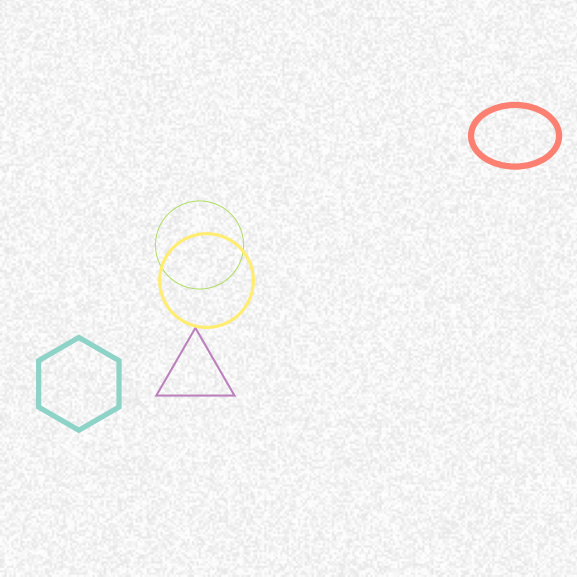[{"shape": "hexagon", "thickness": 2.5, "radius": 0.4, "center": [0.136, 0.334]}, {"shape": "oval", "thickness": 3, "radius": 0.38, "center": [0.892, 0.764]}, {"shape": "circle", "thickness": 0.5, "radius": 0.38, "center": [0.345, 0.575]}, {"shape": "triangle", "thickness": 1, "radius": 0.39, "center": [0.338, 0.353]}, {"shape": "circle", "thickness": 1.5, "radius": 0.41, "center": [0.358, 0.513]}]